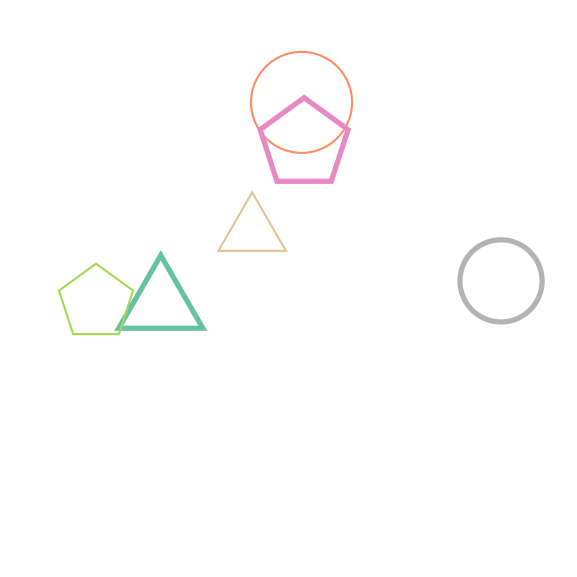[{"shape": "triangle", "thickness": 2.5, "radius": 0.42, "center": [0.278, 0.473]}, {"shape": "circle", "thickness": 1, "radius": 0.44, "center": [0.522, 0.822]}, {"shape": "pentagon", "thickness": 2.5, "radius": 0.4, "center": [0.527, 0.75]}, {"shape": "pentagon", "thickness": 1, "radius": 0.34, "center": [0.166, 0.475]}, {"shape": "triangle", "thickness": 1, "radius": 0.34, "center": [0.437, 0.598]}, {"shape": "circle", "thickness": 2.5, "radius": 0.36, "center": [0.868, 0.513]}]